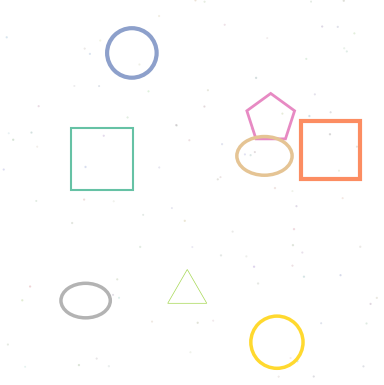[{"shape": "square", "thickness": 1.5, "radius": 0.4, "center": [0.266, 0.587]}, {"shape": "square", "thickness": 3, "radius": 0.38, "center": [0.859, 0.611]}, {"shape": "circle", "thickness": 3, "radius": 0.32, "center": [0.343, 0.862]}, {"shape": "pentagon", "thickness": 2, "radius": 0.33, "center": [0.703, 0.692]}, {"shape": "triangle", "thickness": 0.5, "radius": 0.29, "center": [0.486, 0.241]}, {"shape": "circle", "thickness": 2.5, "radius": 0.34, "center": [0.719, 0.111]}, {"shape": "oval", "thickness": 2.5, "radius": 0.36, "center": [0.687, 0.595]}, {"shape": "oval", "thickness": 2.5, "radius": 0.32, "center": [0.222, 0.219]}]